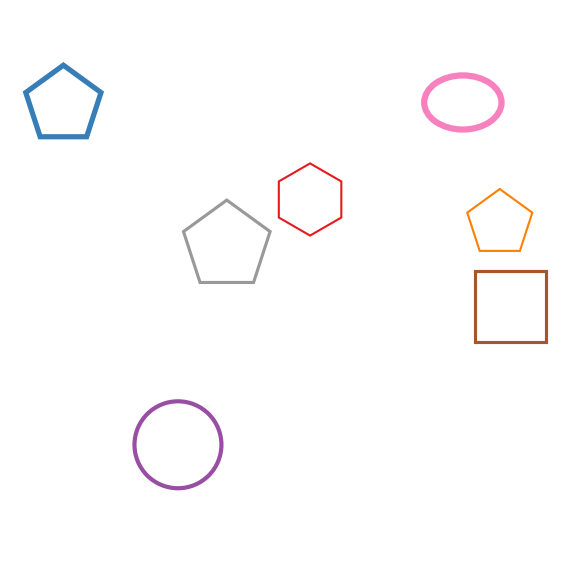[{"shape": "hexagon", "thickness": 1, "radius": 0.31, "center": [0.537, 0.654]}, {"shape": "pentagon", "thickness": 2.5, "radius": 0.34, "center": [0.11, 0.818]}, {"shape": "circle", "thickness": 2, "radius": 0.38, "center": [0.308, 0.229]}, {"shape": "pentagon", "thickness": 1, "radius": 0.3, "center": [0.865, 0.613]}, {"shape": "square", "thickness": 1.5, "radius": 0.31, "center": [0.884, 0.468]}, {"shape": "oval", "thickness": 3, "radius": 0.33, "center": [0.802, 0.822]}, {"shape": "pentagon", "thickness": 1.5, "radius": 0.39, "center": [0.393, 0.574]}]